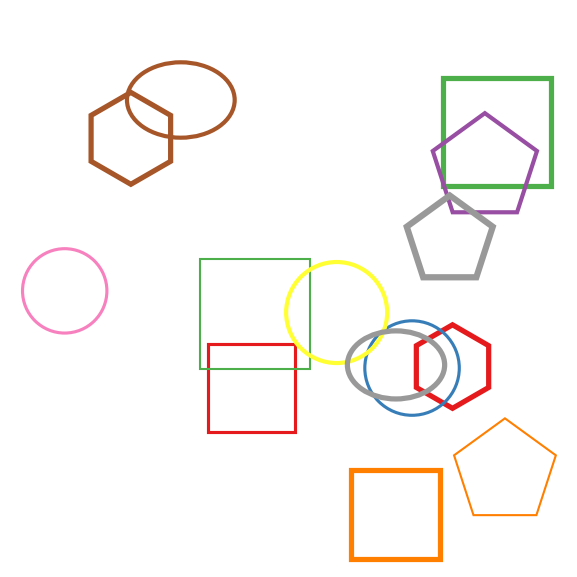[{"shape": "square", "thickness": 1.5, "radius": 0.38, "center": [0.436, 0.327]}, {"shape": "hexagon", "thickness": 2.5, "radius": 0.36, "center": [0.784, 0.364]}, {"shape": "circle", "thickness": 1.5, "radius": 0.41, "center": [0.714, 0.362]}, {"shape": "square", "thickness": 2.5, "radius": 0.47, "center": [0.861, 0.771]}, {"shape": "square", "thickness": 1, "radius": 0.48, "center": [0.441, 0.456]}, {"shape": "pentagon", "thickness": 2, "radius": 0.47, "center": [0.84, 0.708]}, {"shape": "square", "thickness": 2.5, "radius": 0.39, "center": [0.685, 0.109]}, {"shape": "pentagon", "thickness": 1, "radius": 0.46, "center": [0.874, 0.182]}, {"shape": "circle", "thickness": 2, "radius": 0.44, "center": [0.583, 0.458]}, {"shape": "hexagon", "thickness": 2.5, "radius": 0.4, "center": [0.227, 0.76]}, {"shape": "oval", "thickness": 2, "radius": 0.47, "center": [0.313, 0.826]}, {"shape": "circle", "thickness": 1.5, "radius": 0.37, "center": [0.112, 0.495]}, {"shape": "pentagon", "thickness": 3, "radius": 0.39, "center": [0.779, 0.582]}, {"shape": "oval", "thickness": 2.5, "radius": 0.42, "center": [0.686, 0.367]}]